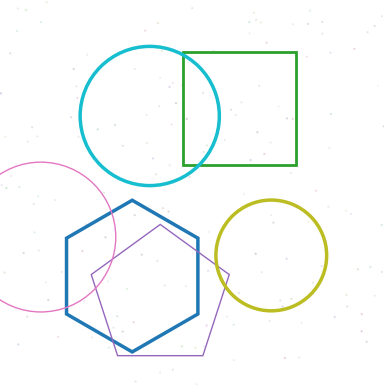[{"shape": "hexagon", "thickness": 2.5, "radius": 0.98, "center": [0.343, 0.283]}, {"shape": "square", "thickness": 2, "radius": 0.73, "center": [0.623, 0.718]}, {"shape": "pentagon", "thickness": 1, "radius": 0.94, "center": [0.416, 0.229]}, {"shape": "circle", "thickness": 1, "radius": 0.97, "center": [0.106, 0.384]}, {"shape": "circle", "thickness": 2.5, "radius": 0.72, "center": [0.705, 0.337]}, {"shape": "circle", "thickness": 2.5, "radius": 0.9, "center": [0.389, 0.699]}]